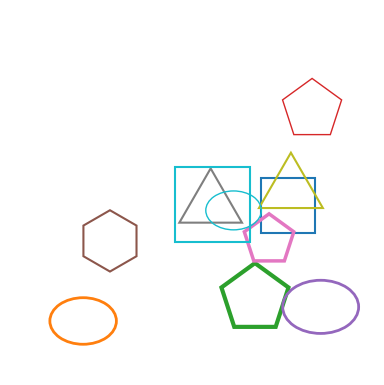[{"shape": "square", "thickness": 1.5, "radius": 0.36, "center": [0.748, 0.466]}, {"shape": "oval", "thickness": 2, "radius": 0.43, "center": [0.216, 0.166]}, {"shape": "pentagon", "thickness": 3, "radius": 0.46, "center": [0.662, 0.225]}, {"shape": "pentagon", "thickness": 1, "radius": 0.4, "center": [0.811, 0.716]}, {"shape": "oval", "thickness": 2, "radius": 0.49, "center": [0.833, 0.203]}, {"shape": "hexagon", "thickness": 1.5, "radius": 0.4, "center": [0.286, 0.374]}, {"shape": "pentagon", "thickness": 2.5, "radius": 0.34, "center": [0.699, 0.377]}, {"shape": "triangle", "thickness": 1.5, "radius": 0.47, "center": [0.547, 0.469]}, {"shape": "triangle", "thickness": 1.5, "radius": 0.48, "center": [0.756, 0.508]}, {"shape": "oval", "thickness": 1, "radius": 0.36, "center": [0.607, 0.454]}, {"shape": "square", "thickness": 1.5, "radius": 0.49, "center": [0.552, 0.469]}]